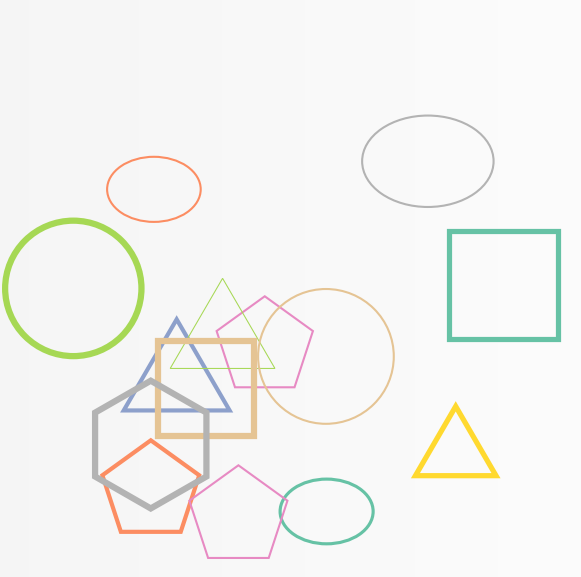[{"shape": "square", "thickness": 2.5, "radius": 0.47, "center": [0.866, 0.506]}, {"shape": "oval", "thickness": 1.5, "radius": 0.4, "center": [0.562, 0.113]}, {"shape": "oval", "thickness": 1, "radius": 0.4, "center": [0.265, 0.671]}, {"shape": "pentagon", "thickness": 2, "radius": 0.44, "center": [0.259, 0.149]}, {"shape": "triangle", "thickness": 2, "radius": 0.53, "center": [0.304, 0.341]}, {"shape": "pentagon", "thickness": 1, "radius": 0.44, "center": [0.41, 0.105]}, {"shape": "pentagon", "thickness": 1, "radius": 0.44, "center": [0.456, 0.399]}, {"shape": "circle", "thickness": 3, "radius": 0.59, "center": [0.126, 0.5]}, {"shape": "triangle", "thickness": 0.5, "radius": 0.52, "center": [0.383, 0.413]}, {"shape": "triangle", "thickness": 2.5, "radius": 0.4, "center": [0.784, 0.215]}, {"shape": "circle", "thickness": 1, "radius": 0.58, "center": [0.561, 0.382]}, {"shape": "square", "thickness": 3, "radius": 0.41, "center": [0.354, 0.326]}, {"shape": "oval", "thickness": 1, "radius": 0.57, "center": [0.736, 0.72]}, {"shape": "hexagon", "thickness": 3, "radius": 0.55, "center": [0.259, 0.229]}]